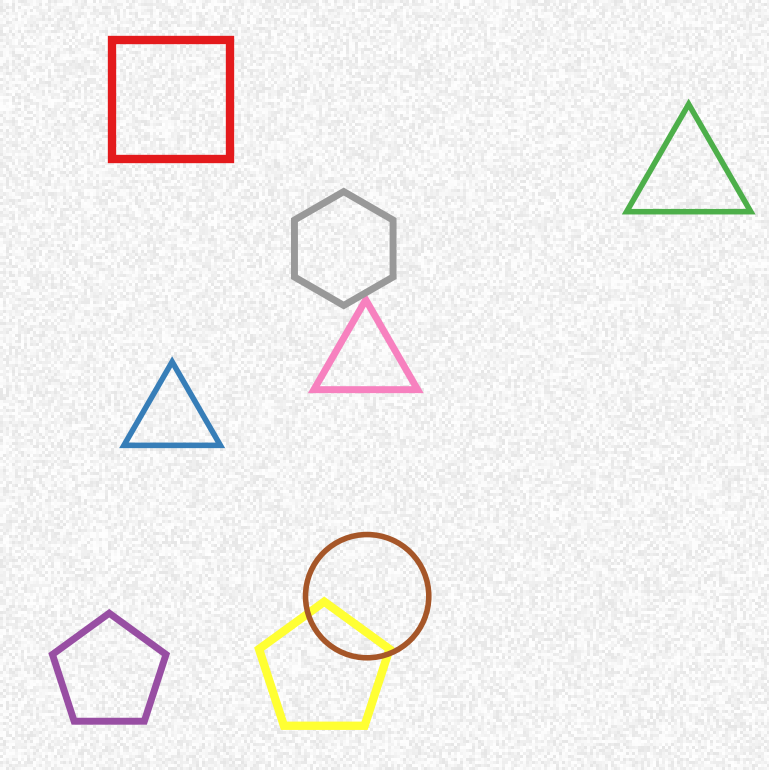[{"shape": "square", "thickness": 3, "radius": 0.38, "center": [0.222, 0.871]}, {"shape": "triangle", "thickness": 2, "radius": 0.36, "center": [0.224, 0.458]}, {"shape": "triangle", "thickness": 2, "radius": 0.47, "center": [0.894, 0.772]}, {"shape": "pentagon", "thickness": 2.5, "radius": 0.39, "center": [0.142, 0.126]}, {"shape": "pentagon", "thickness": 3, "radius": 0.45, "center": [0.421, 0.13]}, {"shape": "circle", "thickness": 2, "radius": 0.4, "center": [0.477, 0.226]}, {"shape": "triangle", "thickness": 2.5, "radius": 0.39, "center": [0.475, 0.533]}, {"shape": "hexagon", "thickness": 2.5, "radius": 0.37, "center": [0.446, 0.677]}]